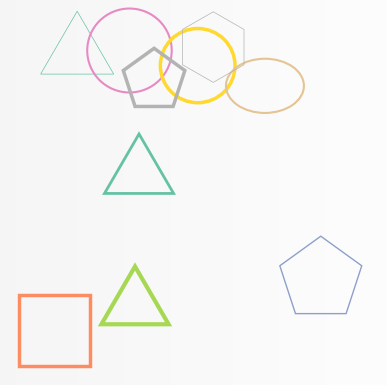[{"shape": "triangle", "thickness": 0.5, "radius": 0.54, "center": [0.199, 0.862]}, {"shape": "triangle", "thickness": 2, "radius": 0.51, "center": [0.359, 0.549]}, {"shape": "square", "thickness": 2.5, "radius": 0.46, "center": [0.14, 0.141]}, {"shape": "pentagon", "thickness": 1, "radius": 0.56, "center": [0.828, 0.275]}, {"shape": "circle", "thickness": 1.5, "radius": 0.55, "center": [0.334, 0.869]}, {"shape": "triangle", "thickness": 3, "radius": 0.5, "center": [0.348, 0.208]}, {"shape": "circle", "thickness": 2.5, "radius": 0.48, "center": [0.51, 0.83]}, {"shape": "oval", "thickness": 1.5, "radius": 0.5, "center": [0.684, 0.777]}, {"shape": "hexagon", "thickness": 0.5, "radius": 0.46, "center": [0.55, 0.878]}, {"shape": "pentagon", "thickness": 2.5, "radius": 0.42, "center": [0.398, 0.791]}]